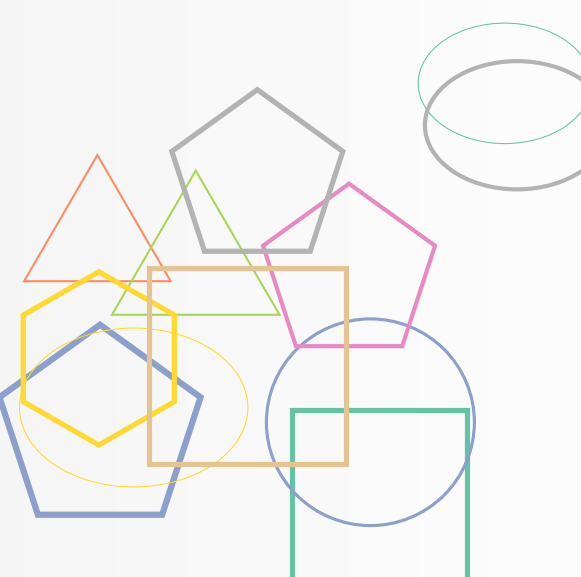[{"shape": "square", "thickness": 2.5, "radius": 0.76, "center": [0.653, 0.137]}, {"shape": "oval", "thickness": 0.5, "radius": 0.74, "center": [0.868, 0.855]}, {"shape": "triangle", "thickness": 1, "radius": 0.73, "center": [0.168, 0.585]}, {"shape": "circle", "thickness": 1.5, "radius": 0.89, "center": [0.637, 0.268]}, {"shape": "pentagon", "thickness": 3, "radius": 0.91, "center": [0.172, 0.255]}, {"shape": "pentagon", "thickness": 2, "radius": 0.78, "center": [0.601, 0.526]}, {"shape": "triangle", "thickness": 1, "radius": 0.83, "center": [0.337, 0.537]}, {"shape": "hexagon", "thickness": 2.5, "radius": 0.75, "center": [0.17, 0.379]}, {"shape": "oval", "thickness": 0.5, "radius": 0.98, "center": [0.23, 0.294]}, {"shape": "square", "thickness": 2.5, "radius": 0.85, "center": [0.426, 0.365]}, {"shape": "oval", "thickness": 2, "radius": 0.79, "center": [0.89, 0.782]}, {"shape": "pentagon", "thickness": 2.5, "radius": 0.77, "center": [0.443, 0.689]}]